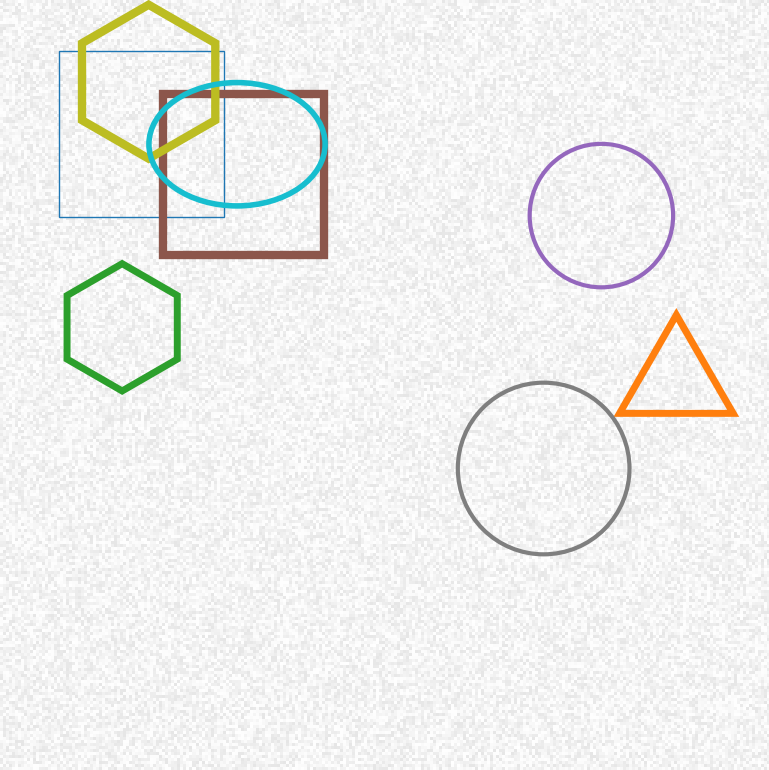[{"shape": "square", "thickness": 0.5, "radius": 0.54, "center": [0.184, 0.826]}, {"shape": "triangle", "thickness": 2.5, "radius": 0.43, "center": [0.878, 0.506]}, {"shape": "hexagon", "thickness": 2.5, "radius": 0.41, "center": [0.159, 0.575]}, {"shape": "circle", "thickness": 1.5, "radius": 0.47, "center": [0.781, 0.72]}, {"shape": "square", "thickness": 3, "radius": 0.52, "center": [0.316, 0.773]}, {"shape": "circle", "thickness": 1.5, "radius": 0.56, "center": [0.706, 0.392]}, {"shape": "hexagon", "thickness": 3, "radius": 0.5, "center": [0.193, 0.894]}, {"shape": "oval", "thickness": 2, "radius": 0.57, "center": [0.308, 0.813]}]